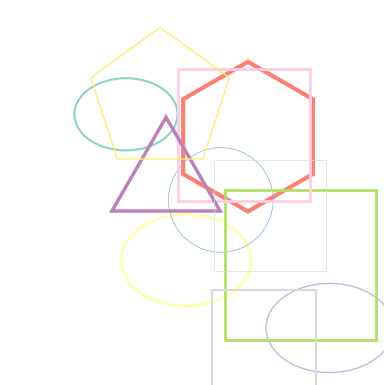[{"shape": "oval", "thickness": 1.5, "radius": 0.67, "center": [0.327, 0.703]}, {"shape": "oval", "thickness": 2, "radius": 0.85, "center": [0.483, 0.324]}, {"shape": "oval", "thickness": 1, "radius": 0.83, "center": [0.856, 0.148]}, {"shape": "hexagon", "thickness": 3, "radius": 0.97, "center": [0.644, 0.645]}, {"shape": "circle", "thickness": 0.5, "radius": 0.68, "center": [0.573, 0.481]}, {"shape": "square", "thickness": 2, "radius": 0.98, "center": [0.781, 0.312]}, {"shape": "square", "thickness": 2, "radius": 0.86, "center": [0.634, 0.649]}, {"shape": "square", "thickness": 1.5, "radius": 0.68, "center": [0.686, 0.111]}, {"shape": "triangle", "thickness": 2.5, "radius": 0.81, "center": [0.431, 0.533]}, {"shape": "square", "thickness": 0.5, "radius": 0.73, "center": [0.702, 0.44]}, {"shape": "pentagon", "thickness": 1, "radius": 0.95, "center": [0.416, 0.74]}]